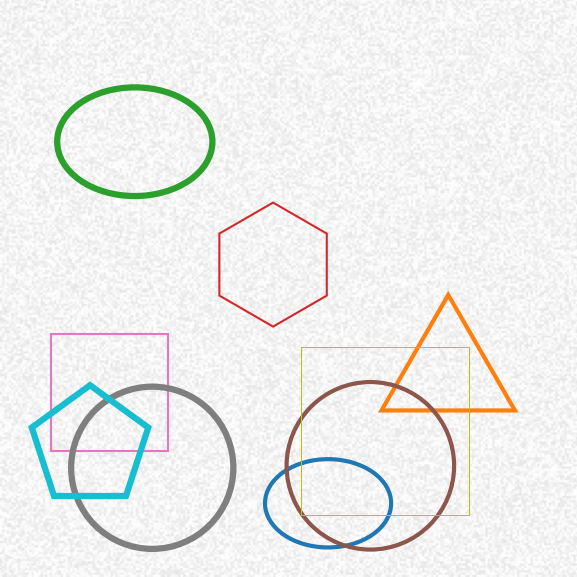[{"shape": "oval", "thickness": 2, "radius": 0.55, "center": [0.568, 0.128]}, {"shape": "triangle", "thickness": 2, "radius": 0.67, "center": [0.776, 0.355]}, {"shape": "oval", "thickness": 3, "radius": 0.67, "center": [0.233, 0.754]}, {"shape": "hexagon", "thickness": 1, "radius": 0.54, "center": [0.473, 0.541]}, {"shape": "circle", "thickness": 2, "radius": 0.73, "center": [0.641, 0.193]}, {"shape": "square", "thickness": 1, "radius": 0.51, "center": [0.19, 0.32]}, {"shape": "circle", "thickness": 3, "radius": 0.7, "center": [0.264, 0.189]}, {"shape": "square", "thickness": 0.5, "radius": 0.73, "center": [0.667, 0.253]}, {"shape": "pentagon", "thickness": 3, "radius": 0.53, "center": [0.156, 0.226]}]